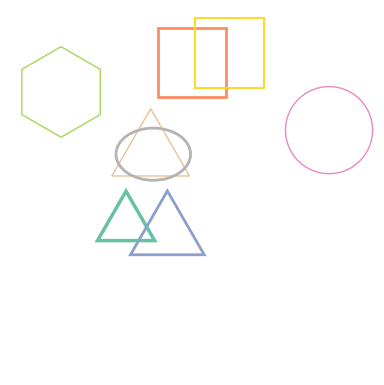[{"shape": "triangle", "thickness": 2.5, "radius": 0.43, "center": [0.327, 0.418]}, {"shape": "square", "thickness": 2, "radius": 0.45, "center": [0.499, 0.837]}, {"shape": "triangle", "thickness": 2, "radius": 0.55, "center": [0.435, 0.394]}, {"shape": "circle", "thickness": 1, "radius": 0.57, "center": [0.855, 0.662]}, {"shape": "hexagon", "thickness": 1, "radius": 0.59, "center": [0.159, 0.761]}, {"shape": "square", "thickness": 1.5, "radius": 0.45, "center": [0.596, 0.862]}, {"shape": "triangle", "thickness": 1, "radius": 0.58, "center": [0.391, 0.601]}, {"shape": "oval", "thickness": 2, "radius": 0.48, "center": [0.398, 0.6]}]